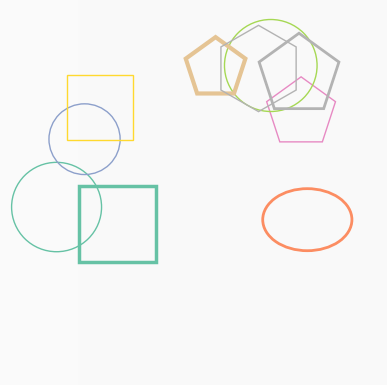[{"shape": "circle", "thickness": 1, "radius": 0.58, "center": [0.146, 0.462]}, {"shape": "square", "thickness": 2.5, "radius": 0.5, "center": [0.302, 0.418]}, {"shape": "oval", "thickness": 2, "radius": 0.58, "center": [0.793, 0.429]}, {"shape": "circle", "thickness": 1, "radius": 0.46, "center": [0.218, 0.638]}, {"shape": "pentagon", "thickness": 1, "radius": 0.47, "center": [0.777, 0.707]}, {"shape": "circle", "thickness": 1, "radius": 0.6, "center": [0.699, 0.83]}, {"shape": "square", "thickness": 1, "radius": 0.42, "center": [0.258, 0.72]}, {"shape": "pentagon", "thickness": 3, "radius": 0.4, "center": [0.556, 0.823]}, {"shape": "pentagon", "thickness": 2, "radius": 0.54, "center": [0.772, 0.805]}, {"shape": "hexagon", "thickness": 1, "radius": 0.56, "center": [0.667, 0.822]}]